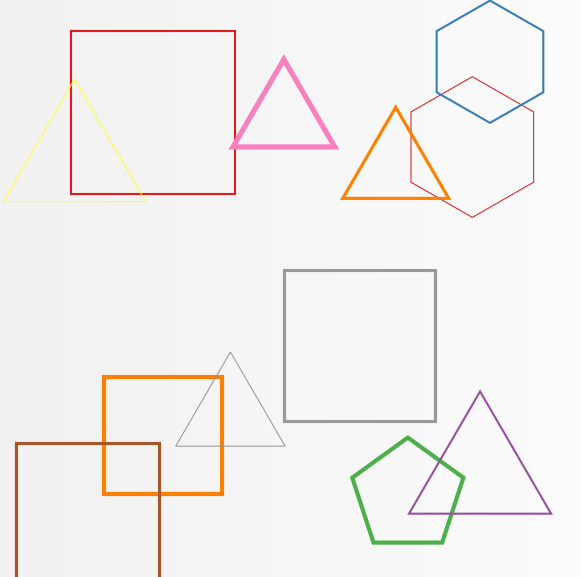[{"shape": "square", "thickness": 1, "radius": 0.71, "center": [0.264, 0.805]}, {"shape": "hexagon", "thickness": 0.5, "radius": 0.61, "center": [0.813, 0.745]}, {"shape": "hexagon", "thickness": 1, "radius": 0.53, "center": [0.843, 0.892]}, {"shape": "pentagon", "thickness": 2, "radius": 0.5, "center": [0.702, 0.141]}, {"shape": "triangle", "thickness": 1, "radius": 0.71, "center": [0.826, 0.18]}, {"shape": "square", "thickness": 2, "radius": 0.51, "center": [0.281, 0.245]}, {"shape": "triangle", "thickness": 1.5, "radius": 0.53, "center": [0.681, 0.708]}, {"shape": "triangle", "thickness": 0.5, "radius": 0.71, "center": [0.128, 0.721]}, {"shape": "square", "thickness": 1.5, "radius": 0.61, "center": [0.151, 0.11]}, {"shape": "triangle", "thickness": 2.5, "radius": 0.51, "center": [0.488, 0.795]}, {"shape": "square", "thickness": 1.5, "radius": 0.65, "center": [0.619, 0.4]}, {"shape": "triangle", "thickness": 0.5, "radius": 0.54, "center": [0.396, 0.281]}]